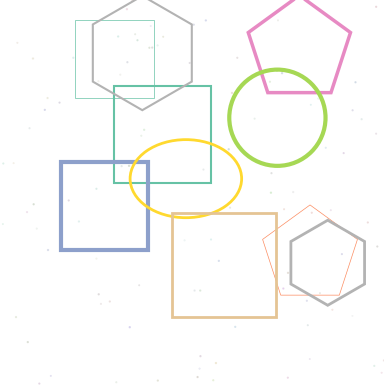[{"shape": "square", "thickness": 1.5, "radius": 0.63, "center": [0.421, 0.652]}, {"shape": "square", "thickness": 0.5, "radius": 0.51, "center": [0.297, 0.847]}, {"shape": "pentagon", "thickness": 0.5, "radius": 0.65, "center": [0.805, 0.338]}, {"shape": "square", "thickness": 3, "radius": 0.57, "center": [0.272, 0.465]}, {"shape": "pentagon", "thickness": 2.5, "radius": 0.7, "center": [0.778, 0.872]}, {"shape": "circle", "thickness": 3, "radius": 0.63, "center": [0.721, 0.694]}, {"shape": "oval", "thickness": 2, "radius": 0.72, "center": [0.483, 0.536]}, {"shape": "square", "thickness": 2, "radius": 0.68, "center": [0.581, 0.311]}, {"shape": "hexagon", "thickness": 1.5, "radius": 0.74, "center": [0.37, 0.862]}, {"shape": "hexagon", "thickness": 2, "radius": 0.55, "center": [0.851, 0.318]}]